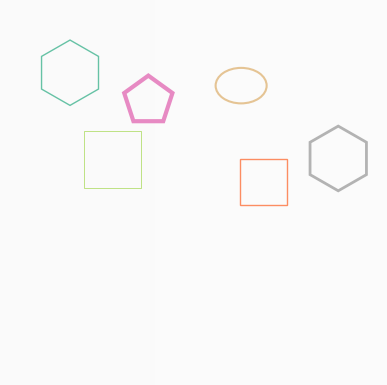[{"shape": "hexagon", "thickness": 1, "radius": 0.42, "center": [0.181, 0.811]}, {"shape": "square", "thickness": 1, "radius": 0.3, "center": [0.68, 0.528]}, {"shape": "pentagon", "thickness": 3, "radius": 0.33, "center": [0.383, 0.738]}, {"shape": "square", "thickness": 0.5, "radius": 0.37, "center": [0.291, 0.585]}, {"shape": "oval", "thickness": 1.5, "radius": 0.33, "center": [0.622, 0.778]}, {"shape": "hexagon", "thickness": 2, "radius": 0.42, "center": [0.873, 0.588]}]